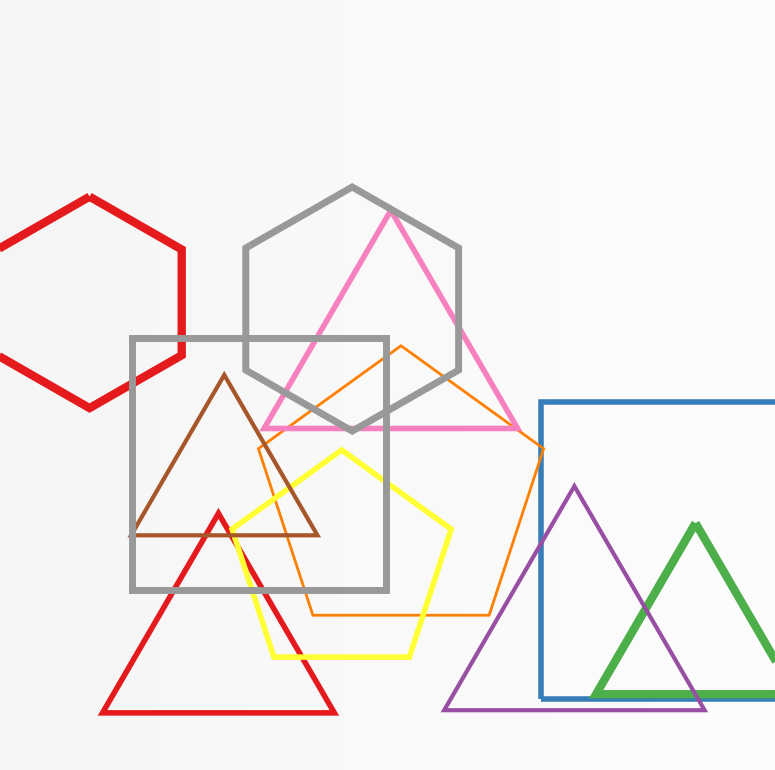[{"shape": "triangle", "thickness": 2, "radius": 0.86, "center": [0.282, 0.161]}, {"shape": "hexagon", "thickness": 3, "radius": 0.69, "center": [0.116, 0.607]}, {"shape": "square", "thickness": 2, "radius": 0.96, "center": [0.891, 0.285]}, {"shape": "triangle", "thickness": 3, "radius": 0.74, "center": [0.897, 0.173]}, {"shape": "triangle", "thickness": 1.5, "radius": 0.97, "center": [0.741, 0.175]}, {"shape": "pentagon", "thickness": 1, "radius": 0.97, "center": [0.517, 0.358]}, {"shape": "pentagon", "thickness": 2, "radius": 0.74, "center": [0.441, 0.267]}, {"shape": "triangle", "thickness": 1.5, "radius": 0.69, "center": [0.289, 0.374]}, {"shape": "triangle", "thickness": 2, "radius": 0.94, "center": [0.504, 0.538]}, {"shape": "square", "thickness": 2.5, "radius": 0.82, "center": [0.335, 0.398]}, {"shape": "hexagon", "thickness": 2.5, "radius": 0.79, "center": [0.454, 0.599]}]